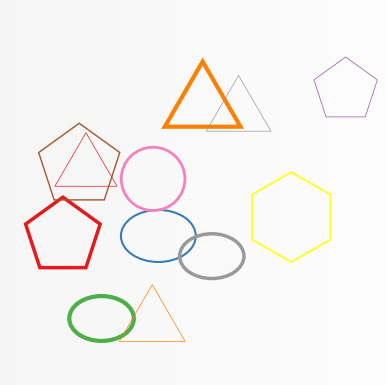[{"shape": "triangle", "thickness": 0.5, "radius": 0.46, "center": [0.222, 0.563]}, {"shape": "pentagon", "thickness": 2.5, "radius": 0.51, "center": [0.162, 0.387]}, {"shape": "oval", "thickness": 1.5, "radius": 0.48, "center": [0.409, 0.387]}, {"shape": "oval", "thickness": 3, "radius": 0.42, "center": [0.262, 0.173]}, {"shape": "pentagon", "thickness": 0.5, "radius": 0.43, "center": [0.892, 0.766]}, {"shape": "triangle", "thickness": 0.5, "radius": 0.49, "center": [0.393, 0.162]}, {"shape": "triangle", "thickness": 3, "radius": 0.56, "center": [0.523, 0.727]}, {"shape": "hexagon", "thickness": 1.5, "radius": 0.58, "center": [0.752, 0.436]}, {"shape": "pentagon", "thickness": 1, "radius": 0.55, "center": [0.204, 0.57]}, {"shape": "circle", "thickness": 2, "radius": 0.41, "center": [0.395, 0.535]}, {"shape": "oval", "thickness": 2.5, "radius": 0.41, "center": [0.547, 0.335]}, {"shape": "triangle", "thickness": 0.5, "radius": 0.48, "center": [0.616, 0.708]}]